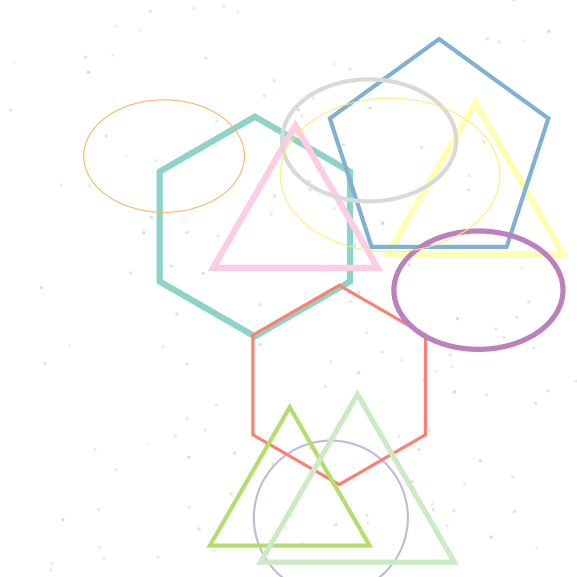[{"shape": "hexagon", "thickness": 3, "radius": 0.95, "center": [0.441, 0.607]}, {"shape": "triangle", "thickness": 3, "radius": 0.88, "center": [0.823, 0.646]}, {"shape": "circle", "thickness": 1, "radius": 0.67, "center": [0.573, 0.103]}, {"shape": "hexagon", "thickness": 1.5, "radius": 0.86, "center": [0.587, 0.333]}, {"shape": "pentagon", "thickness": 2, "radius": 0.99, "center": [0.76, 0.733]}, {"shape": "oval", "thickness": 0.5, "radius": 0.7, "center": [0.284, 0.729]}, {"shape": "triangle", "thickness": 2, "radius": 0.8, "center": [0.502, 0.134]}, {"shape": "triangle", "thickness": 3, "radius": 0.82, "center": [0.511, 0.617]}, {"shape": "oval", "thickness": 2, "radius": 0.75, "center": [0.639, 0.756]}, {"shape": "oval", "thickness": 2.5, "radius": 0.73, "center": [0.828, 0.497]}, {"shape": "triangle", "thickness": 2.5, "radius": 0.97, "center": [0.619, 0.122]}, {"shape": "oval", "thickness": 0.5, "radius": 0.95, "center": [0.675, 0.696]}]